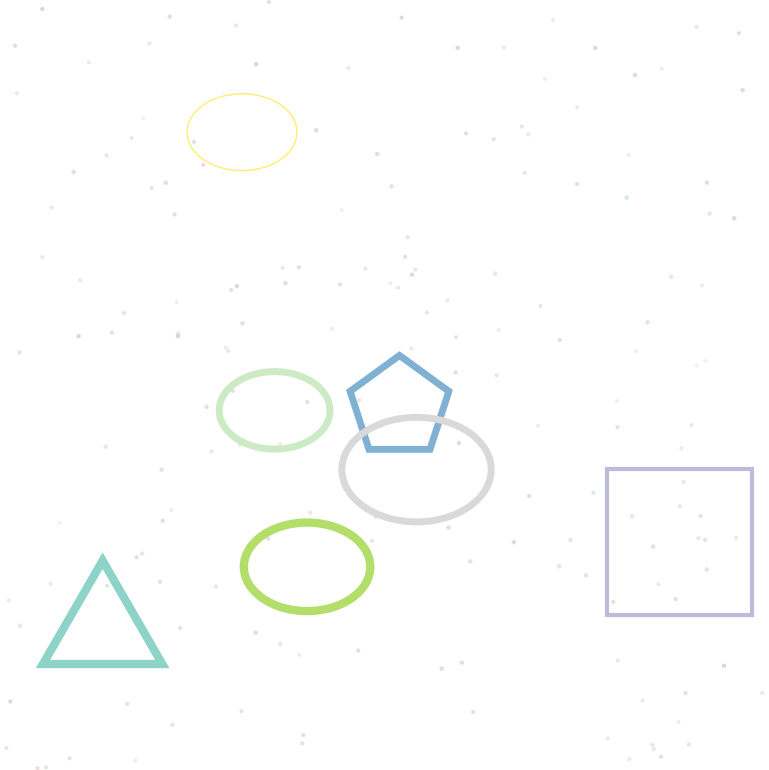[{"shape": "triangle", "thickness": 3, "radius": 0.45, "center": [0.133, 0.182]}, {"shape": "square", "thickness": 1.5, "radius": 0.47, "center": [0.882, 0.296]}, {"shape": "pentagon", "thickness": 2.5, "radius": 0.34, "center": [0.519, 0.471]}, {"shape": "oval", "thickness": 3, "radius": 0.41, "center": [0.399, 0.264]}, {"shape": "oval", "thickness": 2.5, "radius": 0.48, "center": [0.541, 0.39]}, {"shape": "oval", "thickness": 2.5, "radius": 0.36, "center": [0.357, 0.467]}, {"shape": "oval", "thickness": 0.5, "radius": 0.36, "center": [0.314, 0.828]}]